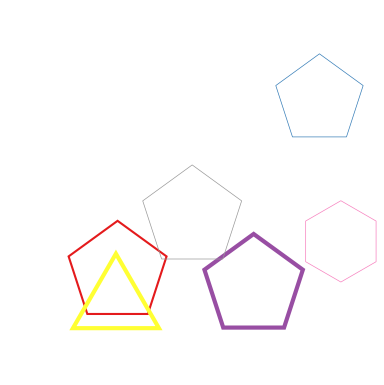[{"shape": "pentagon", "thickness": 1.5, "radius": 0.67, "center": [0.305, 0.293]}, {"shape": "pentagon", "thickness": 0.5, "radius": 0.6, "center": [0.83, 0.741]}, {"shape": "pentagon", "thickness": 3, "radius": 0.67, "center": [0.659, 0.258]}, {"shape": "triangle", "thickness": 3, "radius": 0.64, "center": [0.301, 0.212]}, {"shape": "hexagon", "thickness": 0.5, "radius": 0.53, "center": [0.885, 0.373]}, {"shape": "pentagon", "thickness": 0.5, "radius": 0.68, "center": [0.499, 0.437]}]